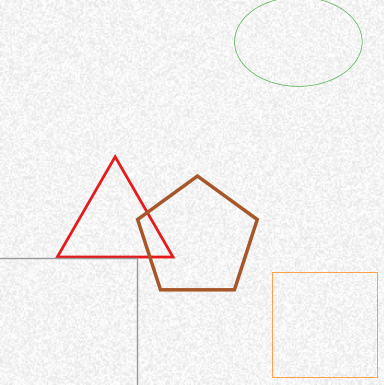[{"shape": "triangle", "thickness": 2, "radius": 0.87, "center": [0.299, 0.419]}, {"shape": "oval", "thickness": 0.5, "radius": 0.83, "center": [0.775, 0.892]}, {"shape": "square", "thickness": 0.5, "radius": 0.68, "center": [0.843, 0.158]}, {"shape": "pentagon", "thickness": 2.5, "radius": 0.82, "center": [0.513, 0.379]}, {"shape": "square", "thickness": 1, "radius": 0.94, "center": [0.169, 0.141]}]